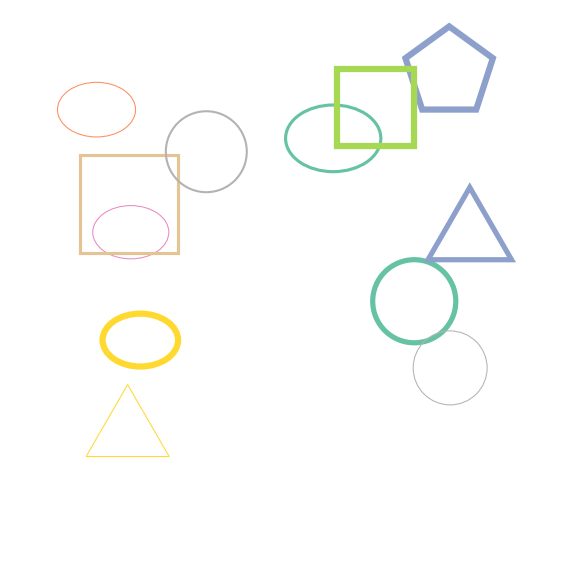[{"shape": "circle", "thickness": 2.5, "radius": 0.36, "center": [0.717, 0.477]}, {"shape": "oval", "thickness": 1.5, "radius": 0.41, "center": [0.577, 0.76]}, {"shape": "oval", "thickness": 0.5, "radius": 0.34, "center": [0.167, 0.809]}, {"shape": "triangle", "thickness": 2.5, "radius": 0.42, "center": [0.813, 0.591]}, {"shape": "pentagon", "thickness": 3, "radius": 0.4, "center": [0.778, 0.874]}, {"shape": "oval", "thickness": 0.5, "radius": 0.33, "center": [0.226, 0.597]}, {"shape": "square", "thickness": 3, "radius": 0.34, "center": [0.65, 0.813]}, {"shape": "oval", "thickness": 3, "radius": 0.33, "center": [0.243, 0.41]}, {"shape": "triangle", "thickness": 0.5, "radius": 0.42, "center": [0.221, 0.25]}, {"shape": "square", "thickness": 1.5, "radius": 0.43, "center": [0.223, 0.646]}, {"shape": "circle", "thickness": 0.5, "radius": 0.32, "center": [0.779, 0.362]}, {"shape": "circle", "thickness": 1, "radius": 0.35, "center": [0.357, 0.736]}]